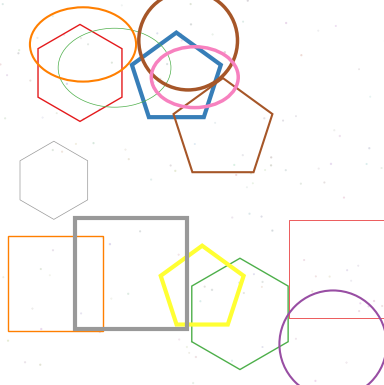[{"shape": "hexagon", "thickness": 1, "radius": 0.63, "center": [0.208, 0.811]}, {"shape": "square", "thickness": 0.5, "radius": 0.64, "center": [0.878, 0.302]}, {"shape": "pentagon", "thickness": 3, "radius": 0.61, "center": [0.458, 0.794]}, {"shape": "hexagon", "thickness": 1, "radius": 0.72, "center": [0.623, 0.185]}, {"shape": "oval", "thickness": 0.5, "radius": 0.73, "center": [0.298, 0.824]}, {"shape": "circle", "thickness": 1.5, "radius": 0.7, "center": [0.865, 0.106]}, {"shape": "oval", "thickness": 1.5, "radius": 0.69, "center": [0.216, 0.885]}, {"shape": "square", "thickness": 1, "radius": 0.62, "center": [0.144, 0.263]}, {"shape": "pentagon", "thickness": 3, "radius": 0.57, "center": [0.525, 0.249]}, {"shape": "pentagon", "thickness": 1.5, "radius": 0.68, "center": [0.579, 0.662]}, {"shape": "circle", "thickness": 2.5, "radius": 0.64, "center": [0.489, 0.895]}, {"shape": "oval", "thickness": 2.5, "radius": 0.56, "center": [0.506, 0.8]}, {"shape": "hexagon", "thickness": 0.5, "radius": 0.51, "center": [0.14, 0.532]}, {"shape": "square", "thickness": 3, "radius": 0.72, "center": [0.34, 0.289]}]